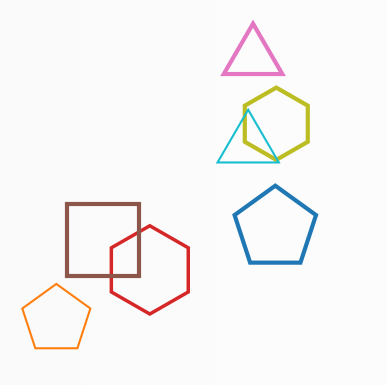[{"shape": "pentagon", "thickness": 3, "radius": 0.55, "center": [0.71, 0.407]}, {"shape": "pentagon", "thickness": 1.5, "radius": 0.46, "center": [0.145, 0.17]}, {"shape": "hexagon", "thickness": 2.5, "radius": 0.57, "center": [0.387, 0.299]}, {"shape": "square", "thickness": 3, "radius": 0.47, "center": [0.265, 0.377]}, {"shape": "triangle", "thickness": 3, "radius": 0.44, "center": [0.653, 0.851]}, {"shape": "hexagon", "thickness": 3, "radius": 0.47, "center": [0.713, 0.679]}, {"shape": "triangle", "thickness": 1.5, "radius": 0.46, "center": [0.64, 0.624]}]